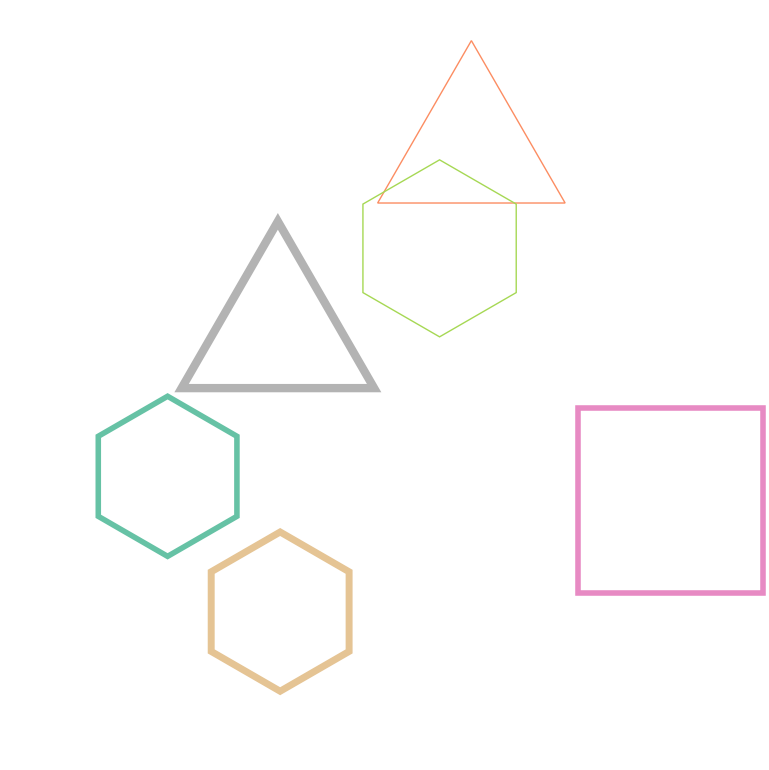[{"shape": "hexagon", "thickness": 2, "radius": 0.52, "center": [0.218, 0.381]}, {"shape": "triangle", "thickness": 0.5, "radius": 0.7, "center": [0.612, 0.807]}, {"shape": "square", "thickness": 2, "radius": 0.6, "center": [0.871, 0.35]}, {"shape": "hexagon", "thickness": 0.5, "radius": 0.57, "center": [0.571, 0.677]}, {"shape": "hexagon", "thickness": 2.5, "radius": 0.52, "center": [0.364, 0.206]}, {"shape": "triangle", "thickness": 3, "radius": 0.72, "center": [0.361, 0.568]}]